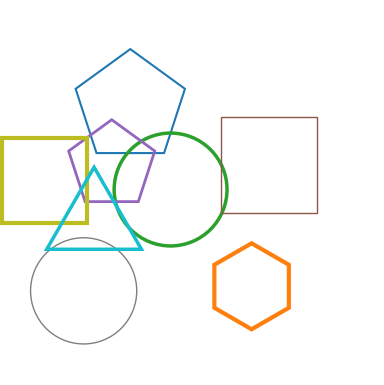[{"shape": "pentagon", "thickness": 1.5, "radius": 0.75, "center": [0.338, 0.723]}, {"shape": "hexagon", "thickness": 3, "radius": 0.56, "center": [0.654, 0.256]}, {"shape": "circle", "thickness": 2.5, "radius": 0.73, "center": [0.443, 0.508]}, {"shape": "pentagon", "thickness": 2, "radius": 0.59, "center": [0.29, 0.571]}, {"shape": "square", "thickness": 1, "radius": 0.62, "center": [0.698, 0.57]}, {"shape": "circle", "thickness": 1, "radius": 0.69, "center": [0.217, 0.245]}, {"shape": "square", "thickness": 3, "radius": 0.55, "center": [0.116, 0.532]}, {"shape": "triangle", "thickness": 2.5, "radius": 0.71, "center": [0.244, 0.424]}]